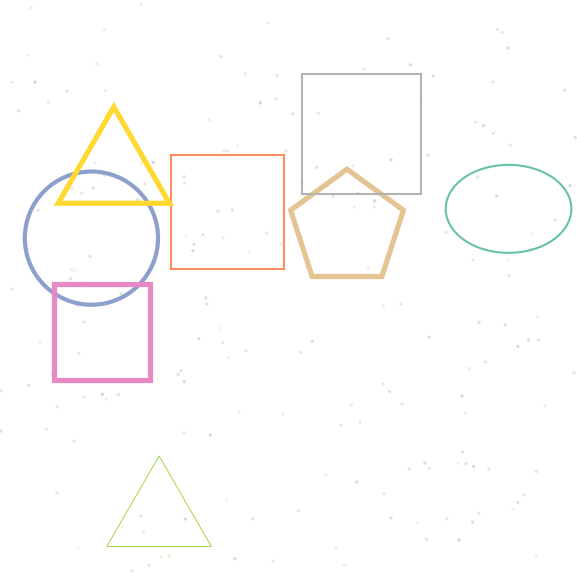[{"shape": "oval", "thickness": 1, "radius": 0.54, "center": [0.881, 0.637]}, {"shape": "square", "thickness": 1, "radius": 0.49, "center": [0.394, 0.632]}, {"shape": "circle", "thickness": 2, "radius": 0.58, "center": [0.158, 0.587]}, {"shape": "square", "thickness": 2.5, "radius": 0.42, "center": [0.176, 0.424]}, {"shape": "triangle", "thickness": 0.5, "radius": 0.52, "center": [0.275, 0.105]}, {"shape": "triangle", "thickness": 2.5, "radius": 0.56, "center": [0.197, 0.703]}, {"shape": "pentagon", "thickness": 2.5, "radius": 0.51, "center": [0.601, 0.603]}, {"shape": "square", "thickness": 1, "radius": 0.52, "center": [0.626, 0.767]}]